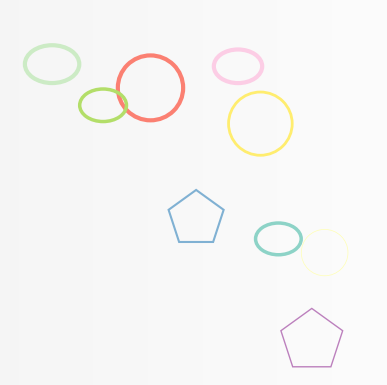[{"shape": "oval", "thickness": 2.5, "radius": 0.29, "center": [0.718, 0.38]}, {"shape": "circle", "thickness": 0.5, "radius": 0.3, "center": [0.838, 0.344]}, {"shape": "circle", "thickness": 3, "radius": 0.42, "center": [0.388, 0.772]}, {"shape": "pentagon", "thickness": 1.5, "radius": 0.37, "center": [0.506, 0.432]}, {"shape": "oval", "thickness": 2.5, "radius": 0.3, "center": [0.266, 0.727]}, {"shape": "oval", "thickness": 3, "radius": 0.31, "center": [0.614, 0.828]}, {"shape": "pentagon", "thickness": 1, "radius": 0.42, "center": [0.805, 0.115]}, {"shape": "oval", "thickness": 3, "radius": 0.35, "center": [0.134, 0.833]}, {"shape": "circle", "thickness": 2, "radius": 0.41, "center": [0.672, 0.679]}]